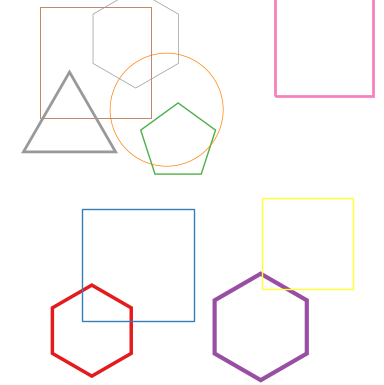[{"shape": "hexagon", "thickness": 2.5, "radius": 0.59, "center": [0.238, 0.141]}, {"shape": "square", "thickness": 1, "radius": 0.73, "center": [0.358, 0.311]}, {"shape": "pentagon", "thickness": 1, "radius": 0.51, "center": [0.463, 0.63]}, {"shape": "hexagon", "thickness": 3, "radius": 0.69, "center": [0.677, 0.151]}, {"shape": "circle", "thickness": 0.5, "radius": 0.73, "center": [0.433, 0.715]}, {"shape": "square", "thickness": 1, "radius": 0.59, "center": [0.799, 0.368]}, {"shape": "square", "thickness": 0.5, "radius": 0.72, "center": [0.248, 0.837]}, {"shape": "square", "thickness": 2, "radius": 0.63, "center": [0.841, 0.878]}, {"shape": "triangle", "thickness": 2, "radius": 0.69, "center": [0.181, 0.675]}, {"shape": "hexagon", "thickness": 0.5, "radius": 0.64, "center": [0.352, 0.899]}]